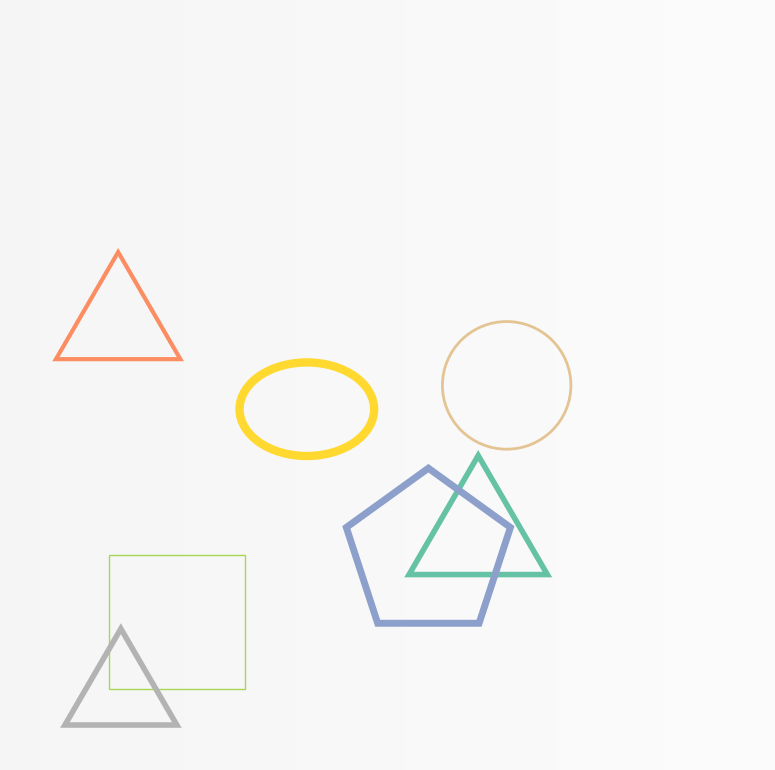[{"shape": "triangle", "thickness": 2, "radius": 0.52, "center": [0.617, 0.305]}, {"shape": "triangle", "thickness": 1.5, "radius": 0.46, "center": [0.152, 0.58]}, {"shape": "pentagon", "thickness": 2.5, "radius": 0.56, "center": [0.553, 0.281]}, {"shape": "square", "thickness": 0.5, "radius": 0.44, "center": [0.229, 0.192]}, {"shape": "oval", "thickness": 3, "radius": 0.43, "center": [0.396, 0.469]}, {"shape": "circle", "thickness": 1, "radius": 0.41, "center": [0.654, 0.5]}, {"shape": "triangle", "thickness": 2, "radius": 0.42, "center": [0.156, 0.1]}]